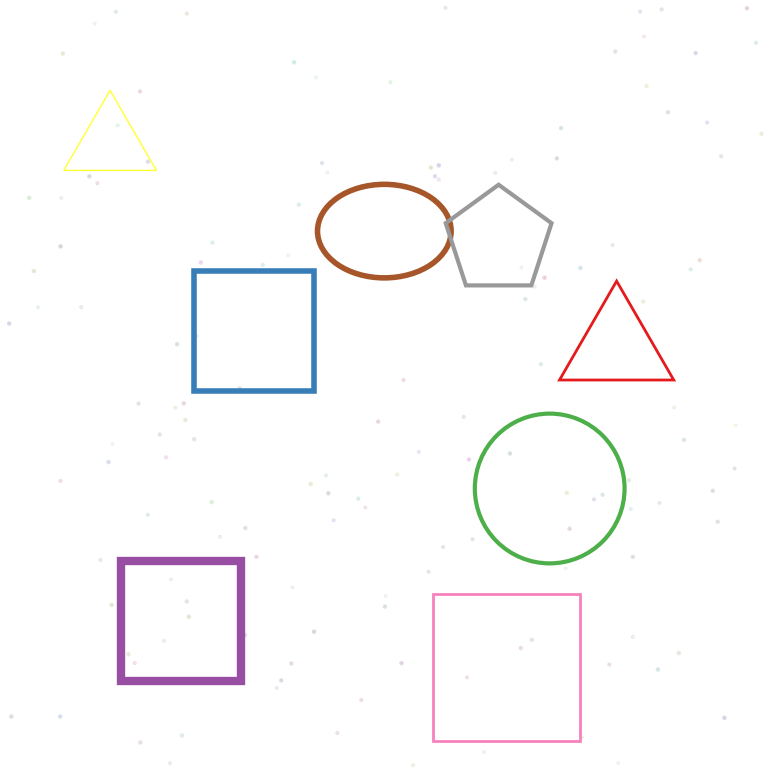[{"shape": "triangle", "thickness": 1, "radius": 0.43, "center": [0.801, 0.549]}, {"shape": "square", "thickness": 2, "radius": 0.39, "center": [0.33, 0.57]}, {"shape": "circle", "thickness": 1.5, "radius": 0.49, "center": [0.714, 0.366]}, {"shape": "square", "thickness": 3, "radius": 0.39, "center": [0.235, 0.194]}, {"shape": "triangle", "thickness": 0.5, "radius": 0.35, "center": [0.143, 0.813]}, {"shape": "oval", "thickness": 2, "radius": 0.43, "center": [0.499, 0.7]}, {"shape": "square", "thickness": 1, "radius": 0.48, "center": [0.658, 0.133]}, {"shape": "pentagon", "thickness": 1.5, "radius": 0.36, "center": [0.648, 0.688]}]